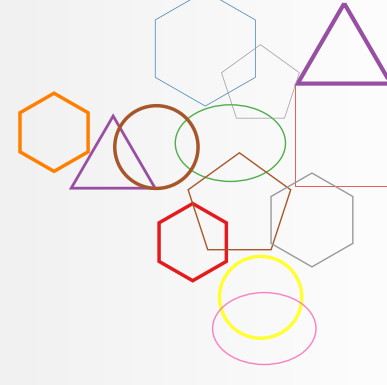[{"shape": "square", "thickness": 0.5, "radius": 0.66, "center": [0.893, 0.649]}, {"shape": "hexagon", "thickness": 2.5, "radius": 0.5, "center": [0.497, 0.371]}, {"shape": "hexagon", "thickness": 0.5, "radius": 0.75, "center": [0.53, 0.874]}, {"shape": "oval", "thickness": 1, "radius": 0.71, "center": [0.595, 0.628]}, {"shape": "triangle", "thickness": 3, "radius": 0.69, "center": [0.888, 0.852]}, {"shape": "triangle", "thickness": 2, "radius": 0.62, "center": [0.292, 0.574]}, {"shape": "hexagon", "thickness": 2.5, "radius": 0.51, "center": [0.139, 0.656]}, {"shape": "circle", "thickness": 2.5, "radius": 0.53, "center": [0.673, 0.228]}, {"shape": "pentagon", "thickness": 1, "radius": 0.7, "center": [0.618, 0.464]}, {"shape": "circle", "thickness": 2.5, "radius": 0.54, "center": [0.404, 0.618]}, {"shape": "oval", "thickness": 1, "radius": 0.67, "center": [0.682, 0.147]}, {"shape": "hexagon", "thickness": 1, "radius": 0.61, "center": [0.805, 0.429]}, {"shape": "pentagon", "thickness": 0.5, "radius": 0.53, "center": [0.672, 0.778]}]